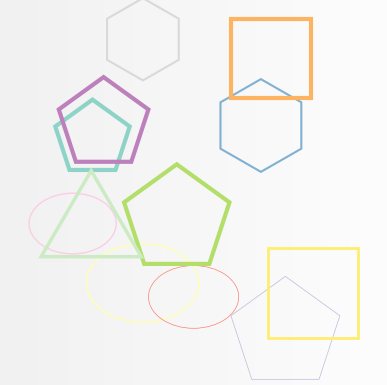[{"shape": "pentagon", "thickness": 3, "radius": 0.51, "center": [0.239, 0.64]}, {"shape": "oval", "thickness": 1, "radius": 0.73, "center": [0.368, 0.265]}, {"shape": "pentagon", "thickness": 0.5, "radius": 0.74, "center": [0.737, 0.134]}, {"shape": "oval", "thickness": 0.5, "radius": 0.58, "center": [0.5, 0.229]}, {"shape": "hexagon", "thickness": 1.5, "radius": 0.6, "center": [0.673, 0.674]}, {"shape": "square", "thickness": 3, "radius": 0.52, "center": [0.7, 0.848]}, {"shape": "pentagon", "thickness": 3, "radius": 0.71, "center": [0.456, 0.43]}, {"shape": "oval", "thickness": 1, "radius": 0.56, "center": [0.187, 0.419]}, {"shape": "hexagon", "thickness": 1.5, "radius": 0.53, "center": [0.369, 0.898]}, {"shape": "pentagon", "thickness": 3, "radius": 0.61, "center": [0.267, 0.678]}, {"shape": "triangle", "thickness": 2.5, "radius": 0.75, "center": [0.235, 0.408]}, {"shape": "square", "thickness": 2, "radius": 0.58, "center": [0.808, 0.239]}]